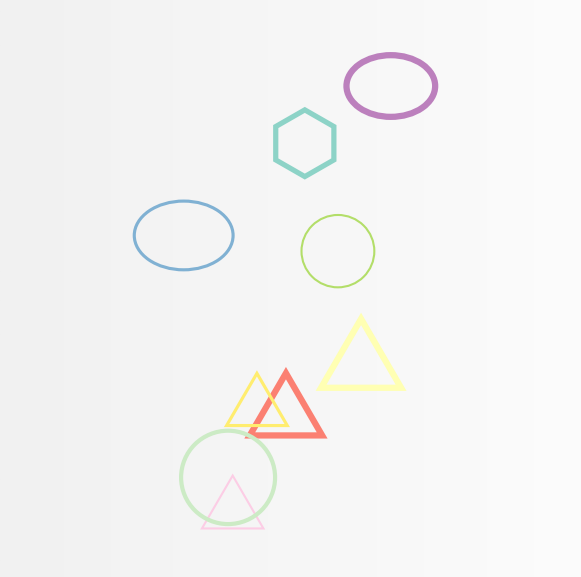[{"shape": "hexagon", "thickness": 2.5, "radius": 0.29, "center": [0.524, 0.751]}, {"shape": "triangle", "thickness": 3, "radius": 0.4, "center": [0.621, 0.367]}, {"shape": "triangle", "thickness": 3, "radius": 0.36, "center": [0.492, 0.281]}, {"shape": "oval", "thickness": 1.5, "radius": 0.43, "center": [0.316, 0.591]}, {"shape": "circle", "thickness": 1, "radius": 0.31, "center": [0.581, 0.564]}, {"shape": "triangle", "thickness": 1, "radius": 0.31, "center": [0.4, 0.115]}, {"shape": "oval", "thickness": 3, "radius": 0.38, "center": [0.672, 0.85]}, {"shape": "circle", "thickness": 2, "radius": 0.4, "center": [0.392, 0.172]}, {"shape": "triangle", "thickness": 1.5, "radius": 0.3, "center": [0.442, 0.292]}]